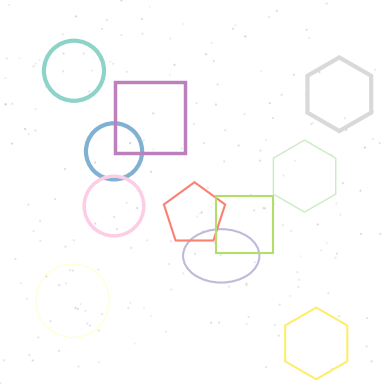[{"shape": "circle", "thickness": 3, "radius": 0.39, "center": [0.192, 0.816]}, {"shape": "circle", "thickness": 0.5, "radius": 0.48, "center": [0.188, 0.219]}, {"shape": "oval", "thickness": 1.5, "radius": 0.5, "center": [0.575, 0.335]}, {"shape": "pentagon", "thickness": 1.5, "radius": 0.42, "center": [0.505, 0.443]}, {"shape": "circle", "thickness": 3, "radius": 0.36, "center": [0.296, 0.607]}, {"shape": "square", "thickness": 1.5, "radius": 0.37, "center": [0.634, 0.417]}, {"shape": "circle", "thickness": 2.5, "radius": 0.39, "center": [0.296, 0.465]}, {"shape": "hexagon", "thickness": 3, "radius": 0.48, "center": [0.881, 0.755]}, {"shape": "square", "thickness": 2.5, "radius": 0.46, "center": [0.389, 0.694]}, {"shape": "hexagon", "thickness": 1, "radius": 0.47, "center": [0.791, 0.543]}, {"shape": "hexagon", "thickness": 1.5, "radius": 0.47, "center": [0.821, 0.108]}]